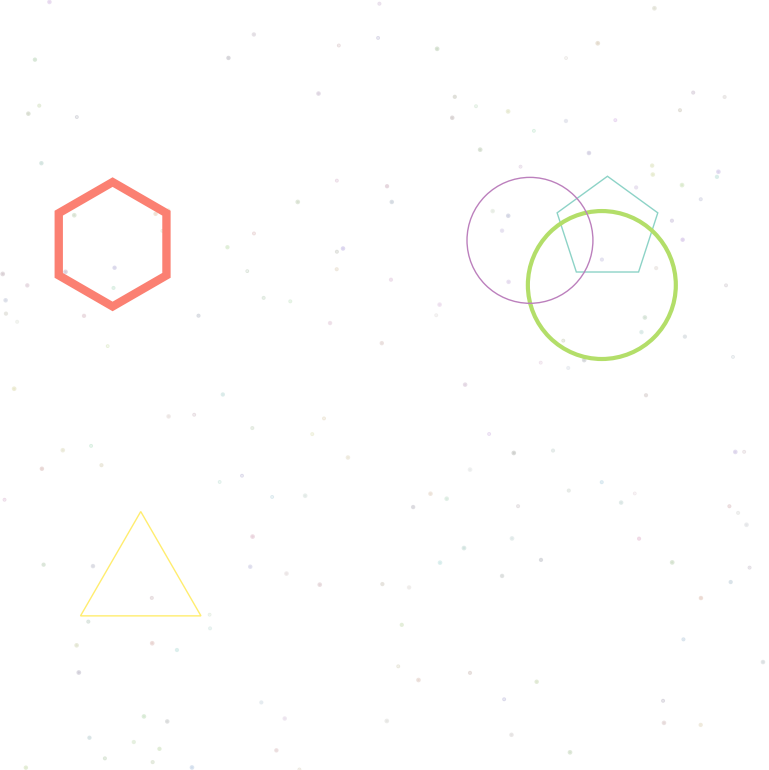[{"shape": "pentagon", "thickness": 0.5, "radius": 0.34, "center": [0.789, 0.702]}, {"shape": "hexagon", "thickness": 3, "radius": 0.4, "center": [0.146, 0.683]}, {"shape": "circle", "thickness": 1.5, "radius": 0.48, "center": [0.782, 0.63]}, {"shape": "circle", "thickness": 0.5, "radius": 0.41, "center": [0.688, 0.688]}, {"shape": "triangle", "thickness": 0.5, "radius": 0.45, "center": [0.183, 0.245]}]